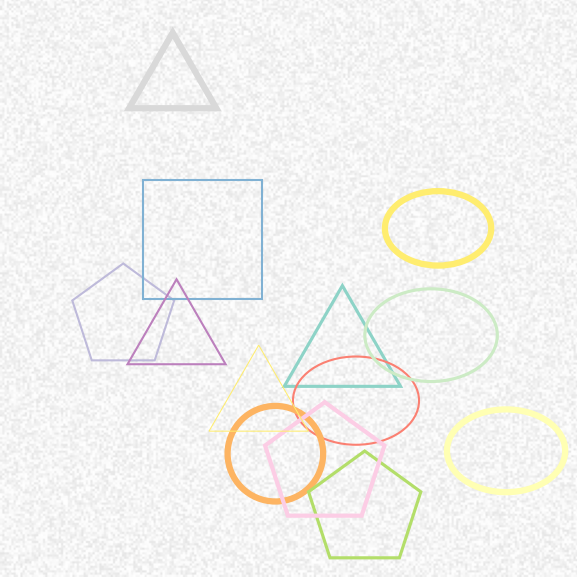[{"shape": "triangle", "thickness": 1.5, "radius": 0.58, "center": [0.593, 0.388]}, {"shape": "oval", "thickness": 3, "radius": 0.51, "center": [0.876, 0.219]}, {"shape": "pentagon", "thickness": 1, "radius": 0.46, "center": [0.213, 0.45]}, {"shape": "oval", "thickness": 1, "radius": 0.55, "center": [0.616, 0.305]}, {"shape": "square", "thickness": 1, "radius": 0.51, "center": [0.35, 0.584]}, {"shape": "circle", "thickness": 3, "radius": 0.41, "center": [0.477, 0.214]}, {"shape": "pentagon", "thickness": 1.5, "radius": 0.51, "center": [0.631, 0.116]}, {"shape": "pentagon", "thickness": 2, "radius": 0.54, "center": [0.562, 0.194]}, {"shape": "triangle", "thickness": 3, "radius": 0.44, "center": [0.299, 0.855]}, {"shape": "triangle", "thickness": 1, "radius": 0.49, "center": [0.306, 0.417]}, {"shape": "oval", "thickness": 1.5, "radius": 0.57, "center": [0.746, 0.419]}, {"shape": "triangle", "thickness": 0.5, "radius": 0.5, "center": [0.448, 0.302]}, {"shape": "oval", "thickness": 3, "radius": 0.46, "center": [0.759, 0.604]}]